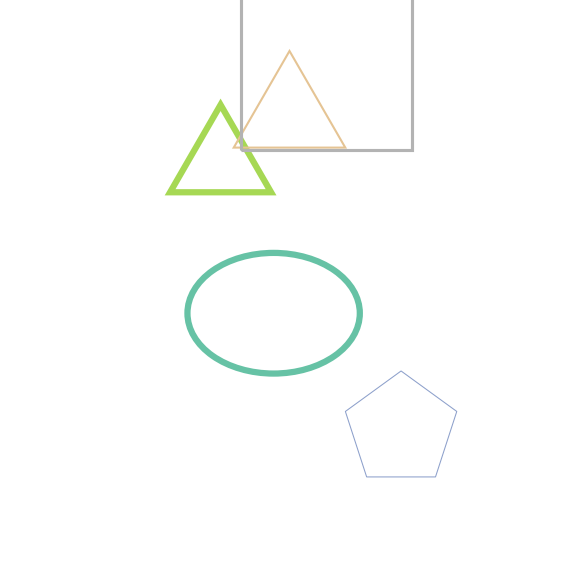[{"shape": "oval", "thickness": 3, "radius": 0.75, "center": [0.474, 0.457]}, {"shape": "pentagon", "thickness": 0.5, "radius": 0.51, "center": [0.695, 0.255]}, {"shape": "triangle", "thickness": 3, "radius": 0.5, "center": [0.382, 0.717]}, {"shape": "triangle", "thickness": 1, "radius": 0.56, "center": [0.501, 0.799]}, {"shape": "square", "thickness": 1.5, "radius": 0.74, "center": [0.566, 0.888]}]